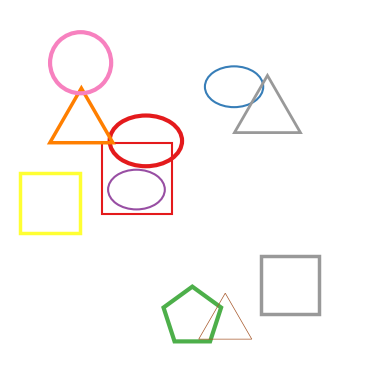[{"shape": "oval", "thickness": 3, "radius": 0.47, "center": [0.379, 0.634]}, {"shape": "square", "thickness": 1.5, "radius": 0.46, "center": [0.356, 0.536]}, {"shape": "oval", "thickness": 1.5, "radius": 0.38, "center": [0.608, 0.775]}, {"shape": "pentagon", "thickness": 3, "radius": 0.39, "center": [0.5, 0.177]}, {"shape": "oval", "thickness": 1.5, "radius": 0.37, "center": [0.354, 0.508]}, {"shape": "triangle", "thickness": 2.5, "radius": 0.47, "center": [0.211, 0.677]}, {"shape": "square", "thickness": 2.5, "radius": 0.39, "center": [0.13, 0.473]}, {"shape": "triangle", "thickness": 0.5, "radius": 0.4, "center": [0.585, 0.159]}, {"shape": "circle", "thickness": 3, "radius": 0.4, "center": [0.209, 0.837]}, {"shape": "triangle", "thickness": 2, "radius": 0.49, "center": [0.695, 0.705]}, {"shape": "square", "thickness": 2.5, "radius": 0.38, "center": [0.752, 0.259]}]